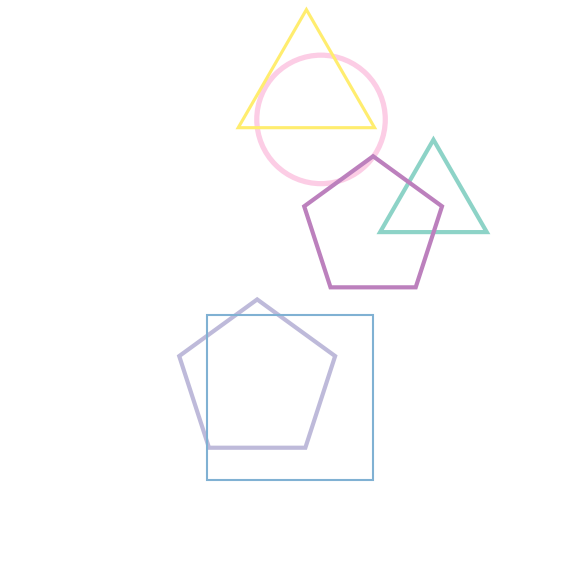[{"shape": "triangle", "thickness": 2, "radius": 0.53, "center": [0.751, 0.651]}, {"shape": "pentagon", "thickness": 2, "radius": 0.71, "center": [0.445, 0.339]}, {"shape": "square", "thickness": 1, "radius": 0.72, "center": [0.502, 0.311]}, {"shape": "circle", "thickness": 2.5, "radius": 0.56, "center": [0.556, 0.792]}, {"shape": "pentagon", "thickness": 2, "radius": 0.63, "center": [0.646, 0.603]}, {"shape": "triangle", "thickness": 1.5, "radius": 0.68, "center": [0.531, 0.846]}]